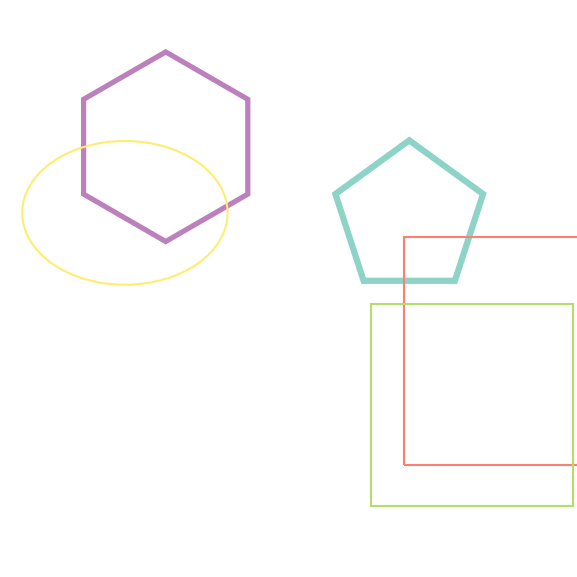[{"shape": "pentagon", "thickness": 3, "radius": 0.67, "center": [0.709, 0.622]}, {"shape": "square", "thickness": 1, "radius": 0.99, "center": [0.897, 0.391]}, {"shape": "square", "thickness": 1, "radius": 0.87, "center": [0.818, 0.297]}, {"shape": "hexagon", "thickness": 2.5, "radius": 0.82, "center": [0.287, 0.745]}, {"shape": "oval", "thickness": 1, "radius": 0.89, "center": [0.216, 0.631]}]